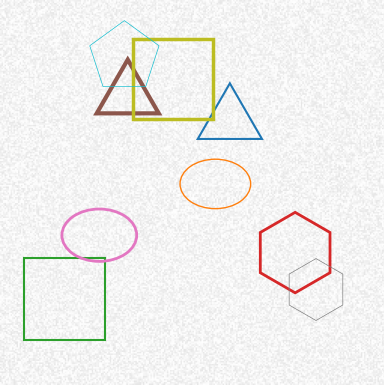[{"shape": "triangle", "thickness": 1.5, "radius": 0.48, "center": [0.597, 0.687]}, {"shape": "oval", "thickness": 1, "radius": 0.46, "center": [0.559, 0.522]}, {"shape": "square", "thickness": 1.5, "radius": 0.53, "center": [0.168, 0.223]}, {"shape": "hexagon", "thickness": 2, "radius": 0.52, "center": [0.767, 0.344]}, {"shape": "triangle", "thickness": 3, "radius": 0.47, "center": [0.332, 0.752]}, {"shape": "oval", "thickness": 2, "radius": 0.49, "center": [0.258, 0.389]}, {"shape": "hexagon", "thickness": 0.5, "radius": 0.4, "center": [0.821, 0.248]}, {"shape": "square", "thickness": 2.5, "radius": 0.52, "center": [0.449, 0.796]}, {"shape": "pentagon", "thickness": 0.5, "radius": 0.47, "center": [0.323, 0.852]}]